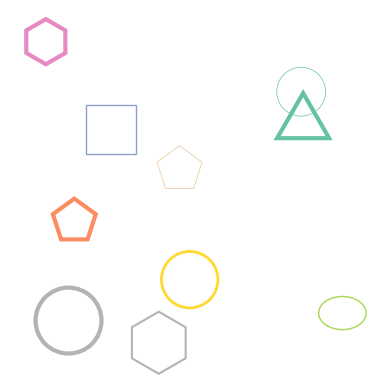[{"shape": "circle", "thickness": 0.5, "radius": 0.32, "center": [0.782, 0.762]}, {"shape": "triangle", "thickness": 3, "radius": 0.39, "center": [0.787, 0.68]}, {"shape": "pentagon", "thickness": 3, "radius": 0.29, "center": [0.193, 0.426]}, {"shape": "square", "thickness": 1, "radius": 0.32, "center": [0.288, 0.663]}, {"shape": "hexagon", "thickness": 3, "radius": 0.29, "center": [0.119, 0.892]}, {"shape": "oval", "thickness": 1, "radius": 0.31, "center": [0.889, 0.187]}, {"shape": "circle", "thickness": 2, "radius": 0.37, "center": [0.493, 0.273]}, {"shape": "pentagon", "thickness": 0.5, "radius": 0.31, "center": [0.466, 0.56]}, {"shape": "circle", "thickness": 3, "radius": 0.43, "center": [0.178, 0.167]}, {"shape": "hexagon", "thickness": 1.5, "radius": 0.4, "center": [0.412, 0.11]}]